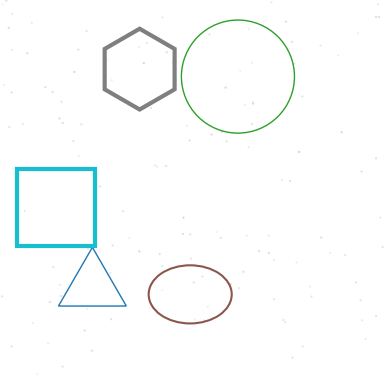[{"shape": "triangle", "thickness": 1, "radius": 0.51, "center": [0.24, 0.256]}, {"shape": "circle", "thickness": 1, "radius": 0.73, "center": [0.618, 0.801]}, {"shape": "oval", "thickness": 1.5, "radius": 0.54, "center": [0.494, 0.235]}, {"shape": "hexagon", "thickness": 3, "radius": 0.52, "center": [0.363, 0.82]}, {"shape": "square", "thickness": 3, "radius": 0.5, "center": [0.146, 0.461]}]